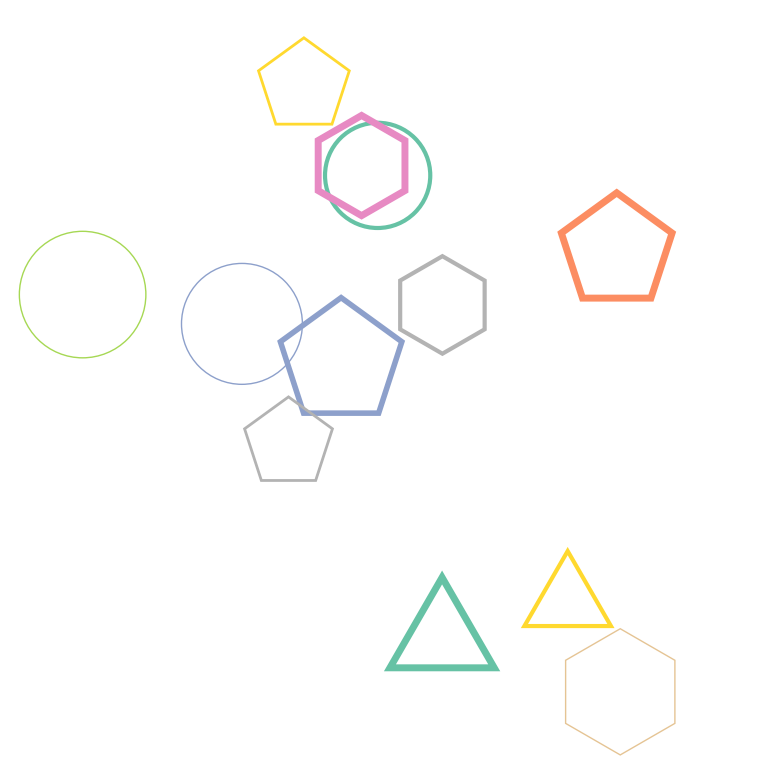[{"shape": "triangle", "thickness": 2.5, "radius": 0.39, "center": [0.574, 0.172]}, {"shape": "circle", "thickness": 1.5, "radius": 0.34, "center": [0.49, 0.772]}, {"shape": "pentagon", "thickness": 2.5, "radius": 0.38, "center": [0.801, 0.674]}, {"shape": "pentagon", "thickness": 2, "radius": 0.41, "center": [0.443, 0.531]}, {"shape": "circle", "thickness": 0.5, "radius": 0.39, "center": [0.314, 0.579]}, {"shape": "hexagon", "thickness": 2.5, "radius": 0.33, "center": [0.47, 0.785]}, {"shape": "circle", "thickness": 0.5, "radius": 0.41, "center": [0.107, 0.617]}, {"shape": "triangle", "thickness": 1.5, "radius": 0.32, "center": [0.737, 0.219]}, {"shape": "pentagon", "thickness": 1, "radius": 0.31, "center": [0.395, 0.889]}, {"shape": "hexagon", "thickness": 0.5, "radius": 0.41, "center": [0.806, 0.102]}, {"shape": "pentagon", "thickness": 1, "radius": 0.3, "center": [0.375, 0.425]}, {"shape": "hexagon", "thickness": 1.5, "radius": 0.32, "center": [0.575, 0.604]}]